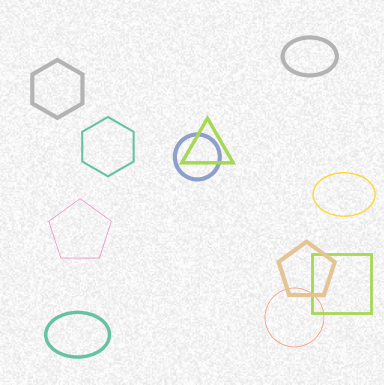[{"shape": "hexagon", "thickness": 1.5, "radius": 0.39, "center": [0.28, 0.619]}, {"shape": "oval", "thickness": 2.5, "radius": 0.41, "center": [0.202, 0.131]}, {"shape": "circle", "thickness": 0.5, "radius": 0.38, "center": [0.765, 0.175]}, {"shape": "circle", "thickness": 3, "radius": 0.29, "center": [0.513, 0.592]}, {"shape": "pentagon", "thickness": 0.5, "radius": 0.43, "center": [0.208, 0.399]}, {"shape": "triangle", "thickness": 2.5, "radius": 0.38, "center": [0.539, 0.616]}, {"shape": "square", "thickness": 2, "radius": 0.38, "center": [0.887, 0.263]}, {"shape": "oval", "thickness": 1, "radius": 0.4, "center": [0.894, 0.495]}, {"shape": "pentagon", "thickness": 3, "radius": 0.38, "center": [0.796, 0.296]}, {"shape": "oval", "thickness": 3, "radius": 0.35, "center": [0.805, 0.853]}, {"shape": "hexagon", "thickness": 3, "radius": 0.38, "center": [0.149, 0.769]}]